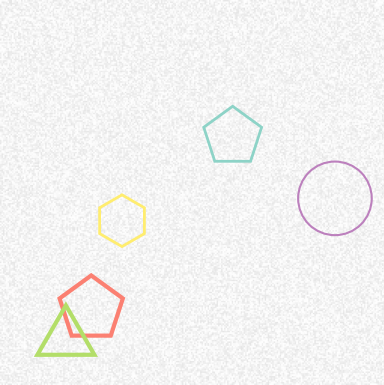[{"shape": "pentagon", "thickness": 2, "radius": 0.39, "center": [0.604, 0.645]}, {"shape": "pentagon", "thickness": 3, "radius": 0.43, "center": [0.237, 0.198]}, {"shape": "triangle", "thickness": 3, "radius": 0.43, "center": [0.171, 0.121]}, {"shape": "circle", "thickness": 1.5, "radius": 0.48, "center": [0.87, 0.485]}, {"shape": "hexagon", "thickness": 2, "radius": 0.34, "center": [0.317, 0.427]}]